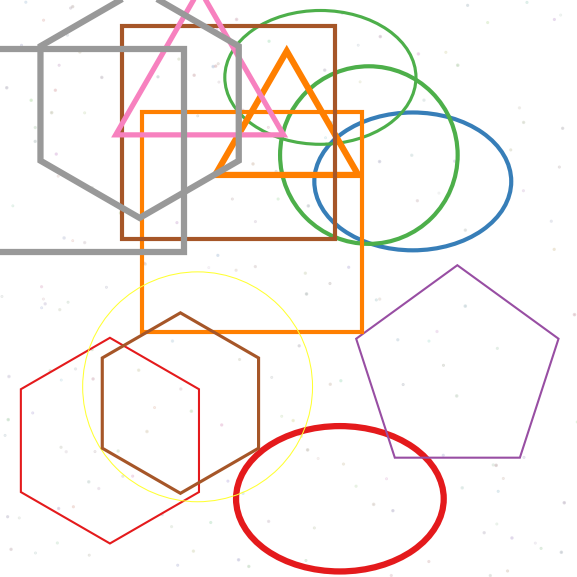[{"shape": "hexagon", "thickness": 1, "radius": 0.89, "center": [0.19, 0.236]}, {"shape": "oval", "thickness": 3, "radius": 0.9, "center": [0.589, 0.135]}, {"shape": "oval", "thickness": 2, "radius": 0.85, "center": [0.715, 0.685]}, {"shape": "oval", "thickness": 1.5, "radius": 0.83, "center": [0.555, 0.865]}, {"shape": "circle", "thickness": 2, "radius": 0.77, "center": [0.639, 0.731]}, {"shape": "pentagon", "thickness": 1, "radius": 0.92, "center": [0.792, 0.356]}, {"shape": "triangle", "thickness": 3, "radius": 0.71, "center": [0.497, 0.768]}, {"shape": "square", "thickness": 2, "radius": 0.95, "center": [0.437, 0.615]}, {"shape": "circle", "thickness": 0.5, "radius": 1.0, "center": [0.342, 0.329]}, {"shape": "square", "thickness": 2, "radius": 0.92, "center": [0.395, 0.77]}, {"shape": "hexagon", "thickness": 1.5, "radius": 0.78, "center": [0.312, 0.301]}, {"shape": "triangle", "thickness": 2.5, "radius": 0.84, "center": [0.346, 0.85]}, {"shape": "square", "thickness": 3, "radius": 0.88, "center": [0.143, 0.739]}, {"shape": "hexagon", "thickness": 3, "radius": 0.99, "center": [0.242, 0.82]}]